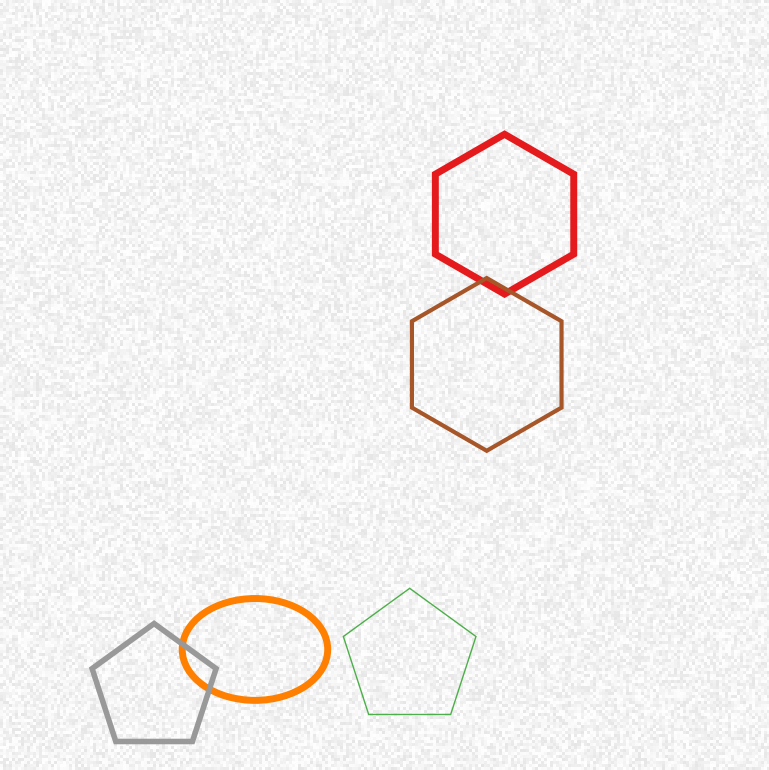[{"shape": "hexagon", "thickness": 2.5, "radius": 0.52, "center": [0.655, 0.722]}, {"shape": "pentagon", "thickness": 0.5, "radius": 0.45, "center": [0.532, 0.145]}, {"shape": "oval", "thickness": 2.5, "radius": 0.47, "center": [0.331, 0.157]}, {"shape": "hexagon", "thickness": 1.5, "radius": 0.56, "center": [0.632, 0.527]}, {"shape": "pentagon", "thickness": 2, "radius": 0.42, "center": [0.2, 0.106]}]